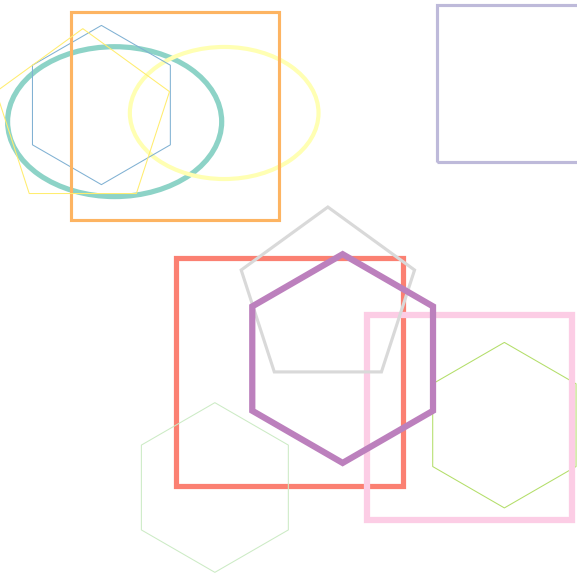[{"shape": "oval", "thickness": 2.5, "radius": 0.93, "center": [0.199, 0.788]}, {"shape": "oval", "thickness": 2, "radius": 0.82, "center": [0.388, 0.803]}, {"shape": "square", "thickness": 1.5, "radius": 0.68, "center": [0.892, 0.854]}, {"shape": "square", "thickness": 2.5, "radius": 0.99, "center": [0.501, 0.356]}, {"shape": "hexagon", "thickness": 0.5, "radius": 0.69, "center": [0.176, 0.817]}, {"shape": "square", "thickness": 1.5, "radius": 0.9, "center": [0.303, 0.799]}, {"shape": "hexagon", "thickness": 0.5, "radius": 0.72, "center": [0.873, 0.263]}, {"shape": "square", "thickness": 3, "radius": 0.89, "center": [0.813, 0.276]}, {"shape": "pentagon", "thickness": 1.5, "radius": 0.79, "center": [0.568, 0.483]}, {"shape": "hexagon", "thickness": 3, "radius": 0.9, "center": [0.593, 0.378]}, {"shape": "hexagon", "thickness": 0.5, "radius": 0.73, "center": [0.372, 0.155]}, {"shape": "pentagon", "thickness": 0.5, "radius": 0.79, "center": [0.143, 0.792]}]